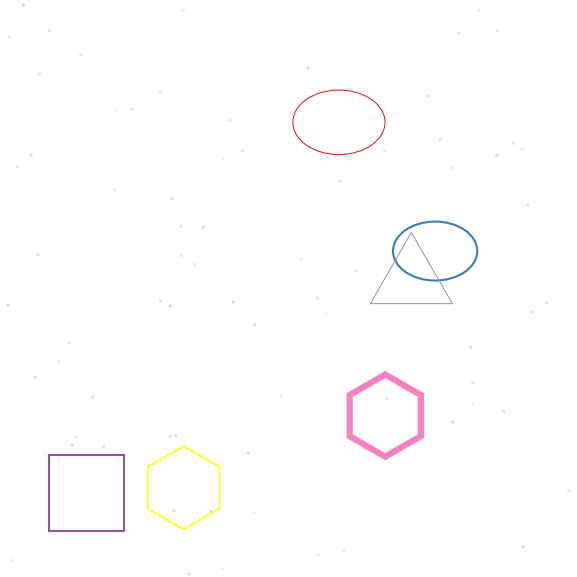[{"shape": "oval", "thickness": 0.5, "radius": 0.4, "center": [0.587, 0.787]}, {"shape": "oval", "thickness": 1, "radius": 0.36, "center": [0.753, 0.564]}, {"shape": "square", "thickness": 1, "radius": 0.33, "center": [0.15, 0.145]}, {"shape": "hexagon", "thickness": 1, "radius": 0.36, "center": [0.318, 0.154]}, {"shape": "hexagon", "thickness": 3, "radius": 0.36, "center": [0.667, 0.279]}, {"shape": "triangle", "thickness": 0.5, "radius": 0.41, "center": [0.712, 0.514]}]